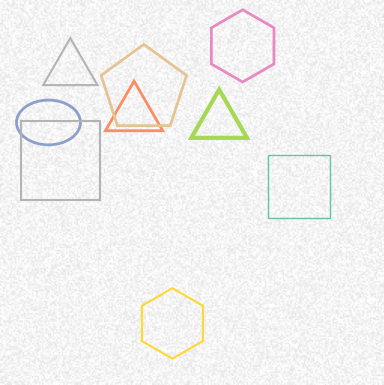[{"shape": "square", "thickness": 1, "radius": 0.41, "center": [0.776, 0.515]}, {"shape": "triangle", "thickness": 2, "radius": 0.43, "center": [0.348, 0.703]}, {"shape": "oval", "thickness": 2, "radius": 0.42, "center": [0.126, 0.682]}, {"shape": "hexagon", "thickness": 2, "radius": 0.47, "center": [0.63, 0.881]}, {"shape": "triangle", "thickness": 3, "radius": 0.42, "center": [0.569, 0.684]}, {"shape": "hexagon", "thickness": 1.5, "radius": 0.46, "center": [0.448, 0.16]}, {"shape": "pentagon", "thickness": 2, "radius": 0.58, "center": [0.374, 0.768]}, {"shape": "square", "thickness": 1.5, "radius": 0.52, "center": [0.157, 0.584]}, {"shape": "triangle", "thickness": 1.5, "radius": 0.41, "center": [0.183, 0.82]}]